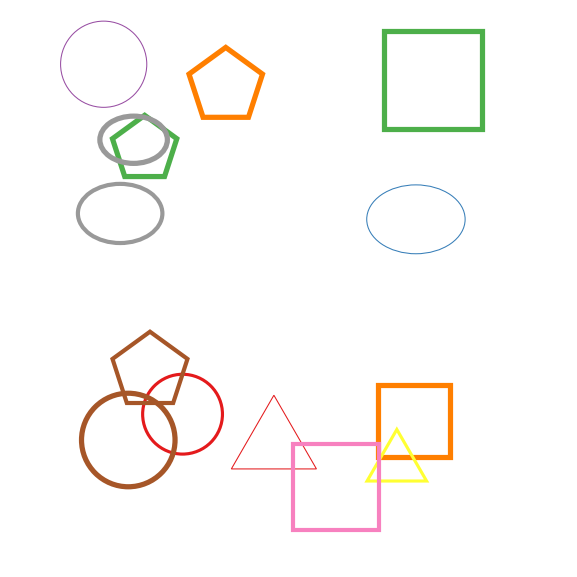[{"shape": "circle", "thickness": 1.5, "radius": 0.35, "center": [0.316, 0.282]}, {"shape": "triangle", "thickness": 0.5, "radius": 0.43, "center": [0.474, 0.23]}, {"shape": "oval", "thickness": 0.5, "radius": 0.43, "center": [0.72, 0.619]}, {"shape": "pentagon", "thickness": 2.5, "radius": 0.29, "center": [0.25, 0.741]}, {"shape": "square", "thickness": 2.5, "radius": 0.43, "center": [0.75, 0.861]}, {"shape": "circle", "thickness": 0.5, "radius": 0.37, "center": [0.18, 0.888]}, {"shape": "square", "thickness": 2.5, "radius": 0.31, "center": [0.717, 0.27]}, {"shape": "pentagon", "thickness": 2.5, "radius": 0.33, "center": [0.391, 0.85]}, {"shape": "triangle", "thickness": 1.5, "radius": 0.3, "center": [0.687, 0.196]}, {"shape": "circle", "thickness": 2.5, "radius": 0.4, "center": [0.222, 0.237]}, {"shape": "pentagon", "thickness": 2, "radius": 0.34, "center": [0.26, 0.357]}, {"shape": "square", "thickness": 2, "radius": 0.37, "center": [0.582, 0.156]}, {"shape": "oval", "thickness": 2.5, "radius": 0.29, "center": [0.231, 0.757]}, {"shape": "oval", "thickness": 2, "radius": 0.37, "center": [0.208, 0.63]}]